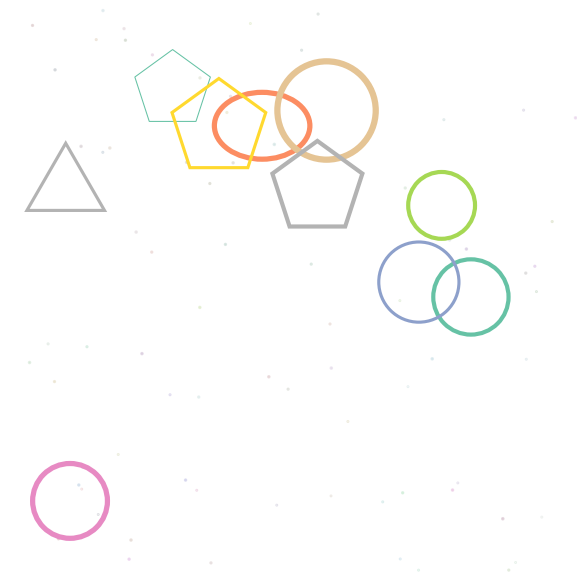[{"shape": "circle", "thickness": 2, "radius": 0.33, "center": [0.815, 0.485]}, {"shape": "pentagon", "thickness": 0.5, "radius": 0.34, "center": [0.299, 0.845]}, {"shape": "oval", "thickness": 2.5, "radius": 0.41, "center": [0.454, 0.781]}, {"shape": "circle", "thickness": 1.5, "radius": 0.35, "center": [0.725, 0.511]}, {"shape": "circle", "thickness": 2.5, "radius": 0.32, "center": [0.121, 0.132]}, {"shape": "circle", "thickness": 2, "radius": 0.29, "center": [0.765, 0.643]}, {"shape": "pentagon", "thickness": 1.5, "radius": 0.43, "center": [0.379, 0.778]}, {"shape": "circle", "thickness": 3, "radius": 0.43, "center": [0.565, 0.808]}, {"shape": "pentagon", "thickness": 2, "radius": 0.41, "center": [0.55, 0.673]}, {"shape": "triangle", "thickness": 1.5, "radius": 0.39, "center": [0.114, 0.674]}]